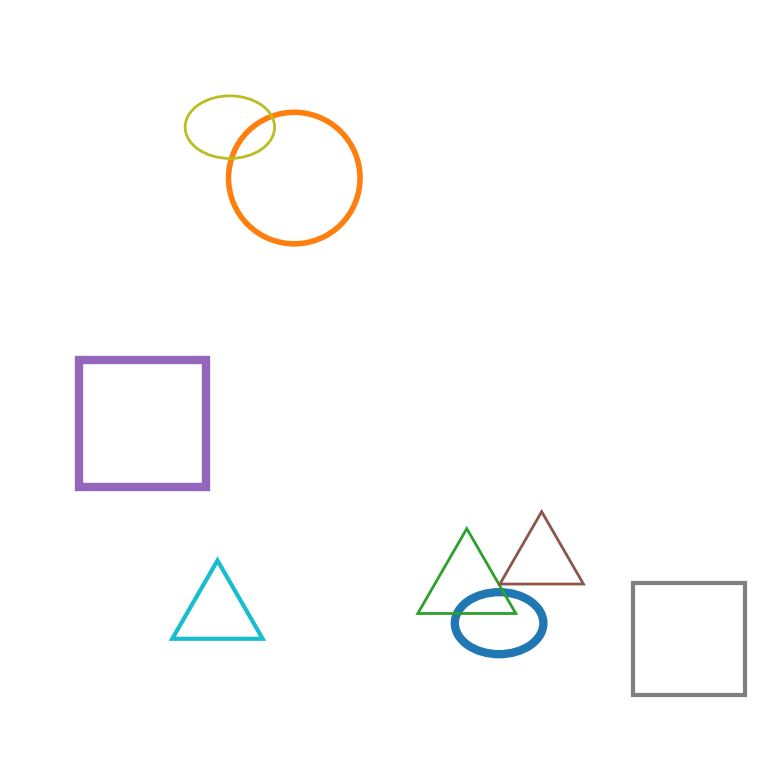[{"shape": "oval", "thickness": 3, "radius": 0.29, "center": [0.648, 0.191]}, {"shape": "circle", "thickness": 2, "radius": 0.43, "center": [0.382, 0.769]}, {"shape": "triangle", "thickness": 1, "radius": 0.37, "center": [0.606, 0.24]}, {"shape": "square", "thickness": 3, "radius": 0.41, "center": [0.185, 0.45]}, {"shape": "triangle", "thickness": 1, "radius": 0.31, "center": [0.703, 0.273]}, {"shape": "square", "thickness": 1.5, "radius": 0.36, "center": [0.895, 0.17]}, {"shape": "oval", "thickness": 1, "radius": 0.29, "center": [0.299, 0.835]}, {"shape": "triangle", "thickness": 1.5, "radius": 0.34, "center": [0.282, 0.204]}]